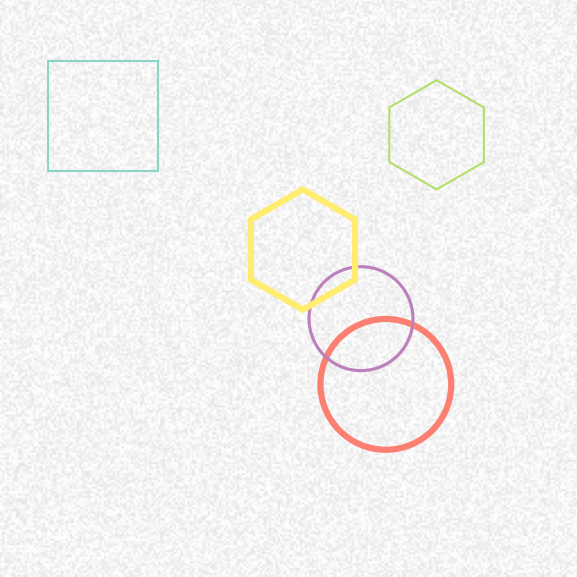[{"shape": "square", "thickness": 1, "radius": 0.48, "center": [0.178, 0.798]}, {"shape": "circle", "thickness": 3, "radius": 0.57, "center": [0.668, 0.334]}, {"shape": "hexagon", "thickness": 1, "radius": 0.47, "center": [0.756, 0.766]}, {"shape": "circle", "thickness": 1.5, "radius": 0.45, "center": [0.625, 0.447]}, {"shape": "hexagon", "thickness": 3, "radius": 0.52, "center": [0.525, 0.567]}]